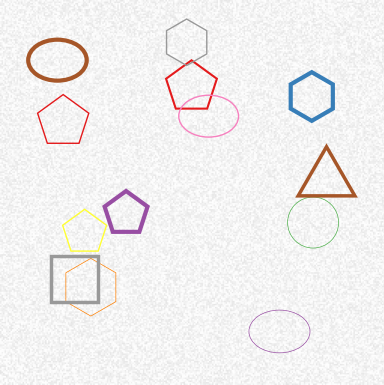[{"shape": "pentagon", "thickness": 1, "radius": 0.35, "center": [0.164, 0.684]}, {"shape": "pentagon", "thickness": 1.5, "radius": 0.35, "center": [0.497, 0.774]}, {"shape": "hexagon", "thickness": 3, "radius": 0.32, "center": [0.81, 0.749]}, {"shape": "circle", "thickness": 0.5, "radius": 0.33, "center": [0.813, 0.422]}, {"shape": "pentagon", "thickness": 3, "radius": 0.29, "center": [0.327, 0.445]}, {"shape": "oval", "thickness": 0.5, "radius": 0.4, "center": [0.726, 0.139]}, {"shape": "hexagon", "thickness": 0.5, "radius": 0.37, "center": [0.236, 0.254]}, {"shape": "pentagon", "thickness": 1, "radius": 0.3, "center": [0.22, 0.396]}, {"shape": "triangle", "thickness": 2.5, "radius": 0.43, "center": [0.848, 0.534]}, {"shape": "oval", "thickness": 3, "radius": 0.38, "center": [0.149, 0.844]}, {"shape": "oval", "thickness": 1, "radius": 0.39, "center": [0.542, 0.698]}, {"shape": "hexagon", "thickness": 1, "radius": 0.3, "center": [0.485, 0.89]}, {"shape": "square", "thickness": 2.5, "radius": 0.3, "center": [0.194, 0.275]}]